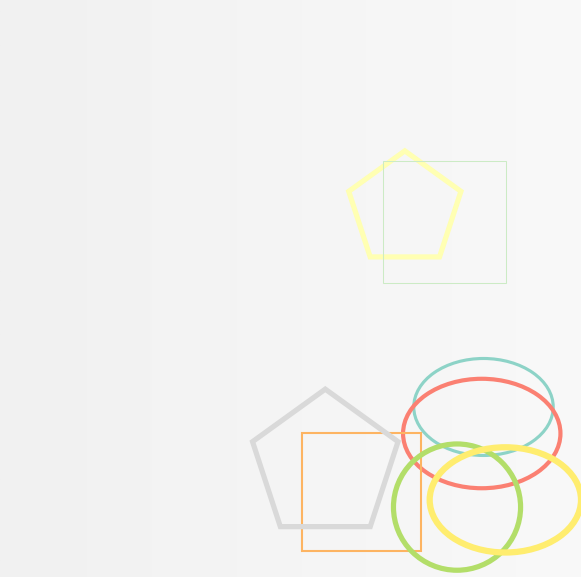[{"shape": "oval", "thickness": 1.5, "radius": 0.6, "center": [0.832, 0.294]}, {"shape": "pentagon", "thickness": 2.5, "radius": 0.51, "center": [0.696, 0.636]}, {"shape": "oval", "thickness": 2, "radius": 0.68, "center": [0.829, 0.248]}, {"shape": "square", "thickness": 1, "radius": 0.51, "center": [0.622, 0.147]}, {"shape": "circle", "thickness": 2.5, "radius": 0.55, "center": [0.786, 0.121]}, {"shape": "pentagon", "thickness": 2.5, "radius": 0.66, "center": [0.56, 0.194]}, {"shape": "square", "thickness": 0.5, "radius": 0.53, "center": [0.765, 0.615]}, {"shape": "oval", "thickness": 3, "radius": 0.65, "center": [0.869, 0.134]}]